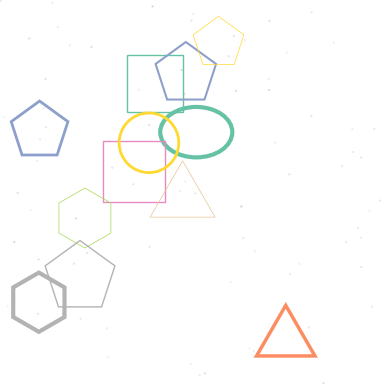[{"shape": "square", "thickness": 1, "radius": 0.36, "center": [0.403, 0.783]}, {"shape": "oval", "thickness": 3, "radius": 0.47, "center": [0.51, 0.657]}, {"shape": "triangle", "thickness": 2.5, "radius": 0.44, "center": [0.742, 0.119]}, {"shape": "pentagon", "thickness": 2, "radius": 0.39, "center": [0.103, 0.66]}, {"shape": "pentagon", "thickness": 1.5, "radius": 0.41, "center": [0.483, 0.808]}, {"shape": "square", "thickness": 1, "radius": 0.4, "center": [0.348, 0.554]}, {"shape": "hexagon", "thickness": 0.5, "radius": 0.39, "center": [0.22, 0.434]}, {"shape": "circle", "thickness": 2, "radius": 0.39, "center": [0.387, 0.629]}, {"shape": "pentagon", "thickness": 0.5, "radius": 0.35, "center": [0.568, 0.888]}, {"shape": "triangle", "thickness": 0.5, "radius": 0.49, "center": [0.474, 0.485]}, {"shape": "pentagon", "thickness": 1, "radius": 0.48, "center": [0.208, 0.28]}, {"shape": "hexagon", "thickness": 3, "radius": 0.38, "center": [0.101, 0.215]}]